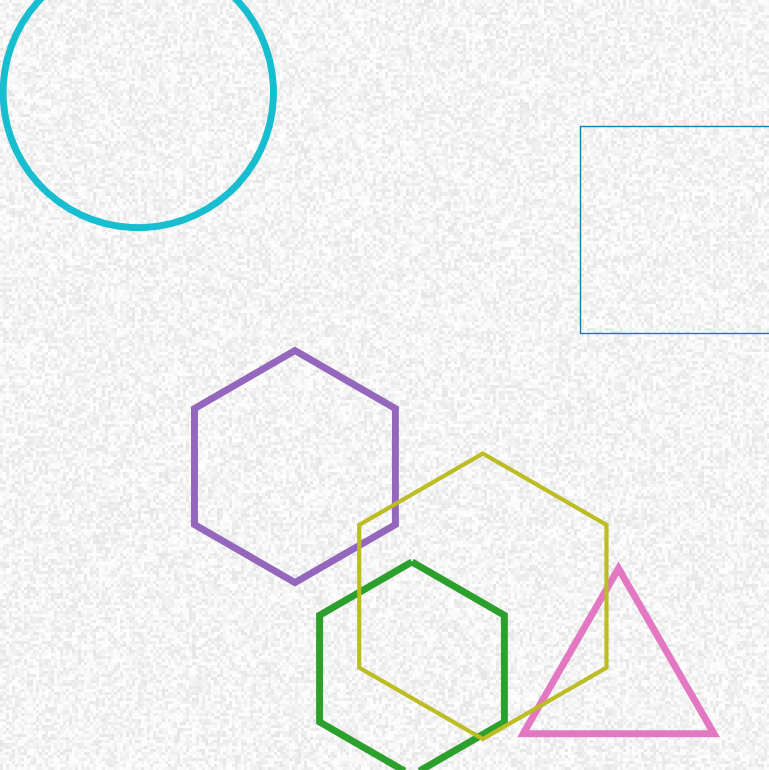[{"shape": "square", "thickness": 0.5, "radius": 0.67, "center": [0.888, 0.702]}, {"shape": "hexagon", "thickness": 2.5, "radius": 0.69, "center": [0.535, 0.132]}, {"shape": "hexagon", "thickness": 2.5, "radius": 0.75, "center": [0.383, 0.394]}, {"shape": "triangle", "thickness": 2.5, "radius": 0.72, "center": [0.803, 0.119]}, {"shape": "hexagon", "thickness": 1.5, "radius": 0.93, "center": [0.627, 0.226]}, {"shape": "circle", "thickness": 2.5, "radius": 0.88, "center": [0.18, 0.88]}]